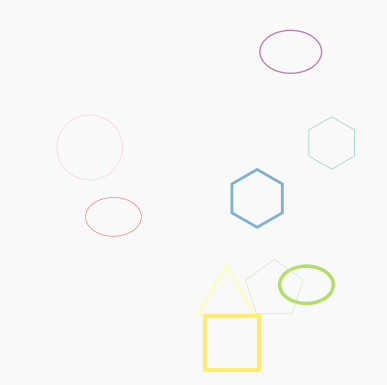[{"shape": "hexagon", "thickness": 0.5, "radius": 0.34, "center": [0.856, 0.629]}, {"shape": "triangle", "thickness": 1.5, "radius": 0.42, "center": [0.584, 0.226]}, {"shape": "oval", "thickness": 0.5, "radius": 0.36, "center": [0.293, 0.437]}, {"shape": "hexagon", "thickness": 2, "radius": 0.38, "center": [0.664, 0.485]}, {"shape": "oval", "thickness": 2.5, "radius": 0.35, "center": [0.791, 0.26]}, {"shape": "circle", "thickness": 0.5, "radius": 0.42, "center": [0.232, 0.617]}, {"shape": "oval", "thickness": 1, "radius": 0.4, "center": [0.75, 0.865]}, {"shape": "pentagon", "thickness": 0.5, "radius": 0.39, "center": [0.708, 0.248]}, {"shape": "square", "thickness": 3, "radius": 0.35, "center": [0.599, 0.109]}]